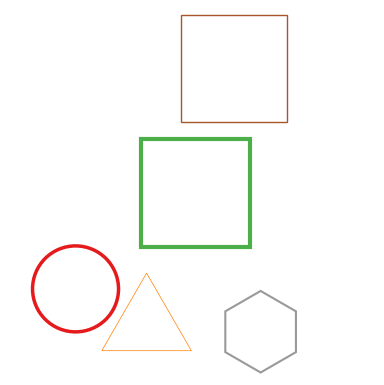[{"shape": "circle", "thickness": 2.5, "radius": 0.56, "center": [0.196, 0.25]}, {"shape": "square", "thickness": 3, "radius": 0.7, "center": [0.507, 0.499]}, {"shape": "triangle", "thickness": 0.5, "radius": 0.67, "center": [0.381, 0.156]}, {"shape": "square", "thickness": 1, "radius": 0.69, "center": [0.608, 0.822]}, {"shape": "hexagon", "thickness": 1.5, "radius": 0.53, "center": [0.677, 0.138]}]